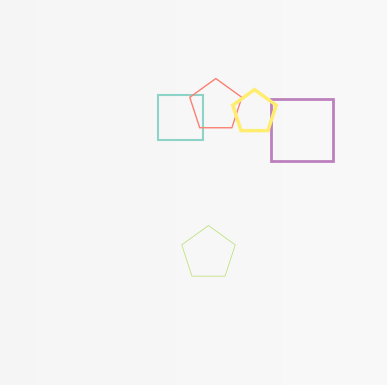[{"shape": "square", "thickness": 1.5, "radius": 0.29, "center": [0.465, 0.695]}, {"shape": "pentagon", "thickness": 1, "radius": 0.35, "center": [0.557, 0.725]}, {"shape": "pentagon", "thickness": 0.5, "radius": 0.36, "center": [0.538, 0.342]}, {"shape": "square", "thickness": 2, "radius": 0.4, "center": [0.779, 0.662]}, {"shape": "pentagon", "thickness": 2.5, "radius": 0.29, "center": [0.657, 0.708]}]